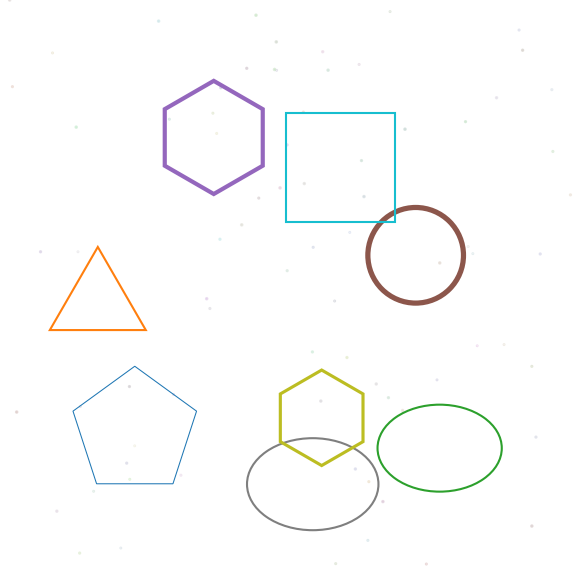[{"shape": "pentagon", "thickness": 0.5, "radius": 0.56, "center": [0.233, 0.252]}, {"shape": "triangle", "thickness": 1, "radius": 0.48, "center": [0.169, 0.476]}, {"shape": "oval", "thickness": 1, "radius": 0.54, "center": [0.761, 0.223]}, {"shape": "hexagon", "thickness": 2, "radius": 0.49, "center": [0.37, 0.761]}, {"shape": "circle", "thickness": 2.5, "radius": 0.41, "center": [0.72, 0.557]}, {"shape": "oval", "thickness": 1, "radius": 0.57, "center": [0.542, 0.161]}, {"shape": "hexagon", "thickness": 1.5, "radius": 0.41, "center": [0.557, 0.276]}, {"shape": "square", "thickness": 1, "radius": 0.47, "center": [0.589, 0.709]}]